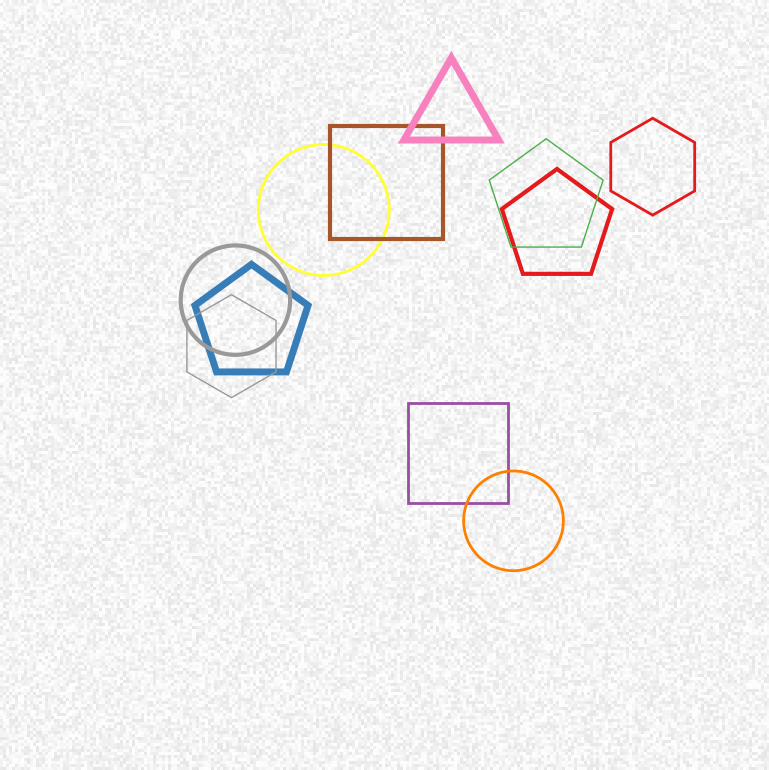[{"shape": "pentagon", "thickness": 1.5, "radius": 0.38, "center": [0.723, 0.705]}, {"shape": "hexagon", "thickness": 1, "radius": 0.31, "center": [0.848, 0.784]}, {"shape": "pentagon", "thickness": 2.5, "radius": 0.39, "center": [0.327, 0.579]}, {"shape": "pentagon", "thickness": 0.5, "radius": 0.39, "center": [0.709, 0.742]}, {"shape": "square", "thickness": 1, "radius": 0.32, "center": [0.595, 0.411]}, {"shape": "circle", "thickness": 1, "radius": 0.32, "center": [0.667, 0.324]}, {"shape": "circle", "thickness": 1, "radius": 0.43, "center": [0.42, 0.727]}, {"shape": "square", "thickness": 1.5, "radius": 0.37, "center": [0.502, 0.763]}, {"shape": "triangle", "thickness": 2.5, "radius": 0.36, "center": [0.586, 0.854]}, {"shape": "hexagon", "thickness": 0.5, "radius": 0.33, "center": [0.301, 0.55]}, {"shape": "circle", "thickness": 1.5, "radius": 0.36, "center": [0.306, 0.61]}]